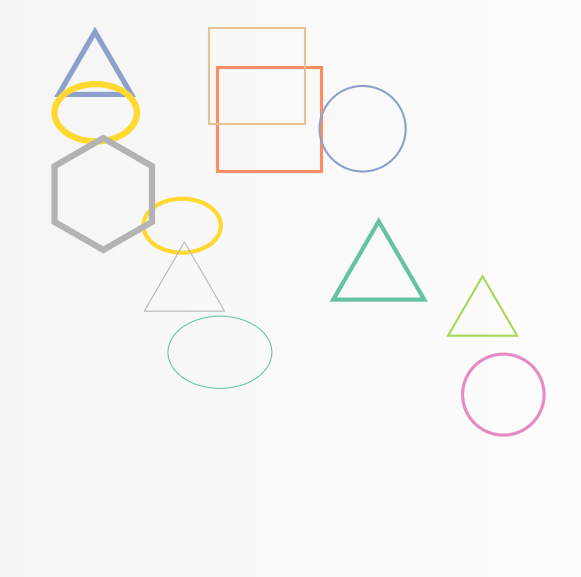[{"shape": "oval", "thickness": 0.5, "radius": 0.45, "center": [0.378, 0.389]}, {"shape": "triangle", "thickness": 2, "radius": 0.45, "center": [0.652, 0.526]}, {"shape": "square", "thickness": 1.5, "radius": 0.45, "center": [0.463, 0.793]}, {"shape": "circle", "thickness": 1, "radius": 0.37, "center": [0.624, 0.776]}, {"shape": "triangle", "thickness": 2.5, "radius": 0.36, "center": [0.163, 0.872]}, {"shape": "circle", "thickness": 1.5, "radius": 0.35, "center": [0.866, 0.316]}, {"shape": "triangle", "thickness": 1, "radius": 0.34, "center": [0.83, 0.452]}, {"shape": "oval", "thickness": 3, "radius": 0.35, "center": [0.165, 0.804]}, {"shape": "oval", "thickness": 2, "radius": 0.33, "center": [0.313, 0.608]}, {"shape": "square", "thickness": 1, "radius": 0.41, "center": [0.442, 0.867]}, {"shape": "triangle", "thickness": 0.5, "radius": 0.4, "center": [0.317, 0.5]}, {"shape": "hexagon", "thickness": 3, "radius": 0.48, "center": [0.178, 0.663]}]